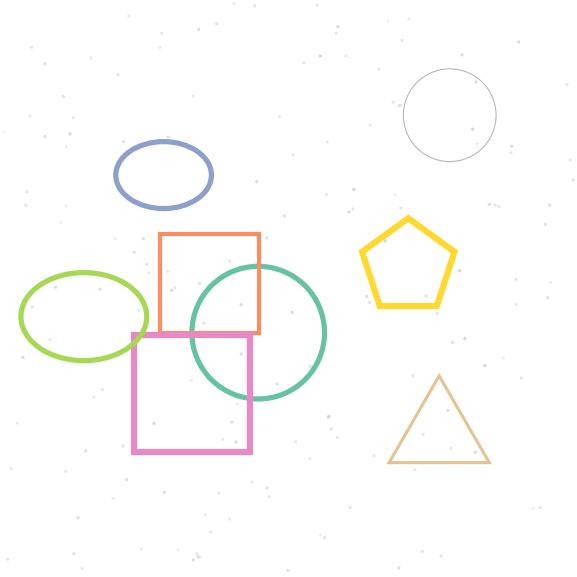[{"shape": "circle", "thickness": 2.5, "radius": 0.57, "center": [0.447, 0.423]}, {"shape": "square", "thickness": 2, "radius": 0.43, "center": [0.362, 0.508]}, {"shape": "oval", "thickness": 2.5, "radius": 0.41, "center": [0.283, 0.696]}, {"shape": "square", "thickness": 3, "radius": 0.51, "center": [0.332, 0.317]}, {"shape": "oval", "thickness": 2.5, "radius": 0.54, "center": [0.145, 0.451]}, {"shape": "pentagon", "thickness": 3, "radius": 0.42, "center": [0.707, 0.537]}, {"shape": "triangle", "thickness": 1.5, "radius": 0.5, "center": [0.76, 0.248]}, {"shape": "circle", "thickness": 0.5, "radius": 0.4, "center": [0.779, 0.8]}]